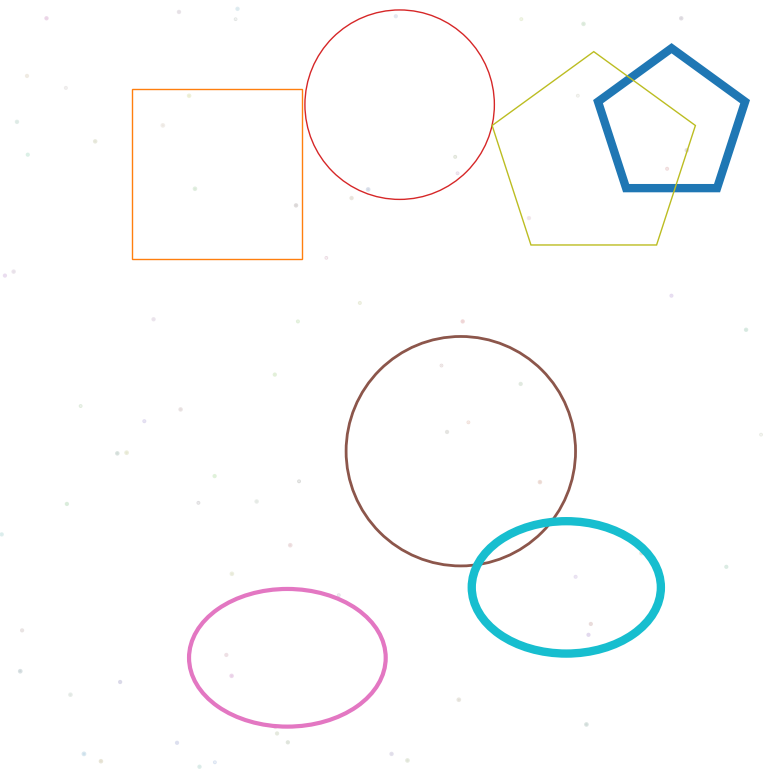[{"shape": "pentagon", "thickness": 3, "radius": 0.5, "center": [0.872, 0.837]}, {"shape": "square", "thickness": 0.5, "radius": 0.55, "center": [0.282, 0.774]}, {"shape": "circle", "thickness": 0.5, "radius": 0.62, "center": [0.519, 0.864]}, {"shape": "circle", "thickness": 1, "radius": 0.74, "center": [0.598, 0.414]}, {"shape": "oval", "thickness": 1.5, "radius": 0.64, "center": [0.373, 0.146]}, {"shape": "pentagon", "thickness": 0.5, "radius": 0.69, "center": [0.771, 0.794]}, {"shape": "oval", "thickness": 3, "radius": 0.61, "center": [0.735, 0.237]}]